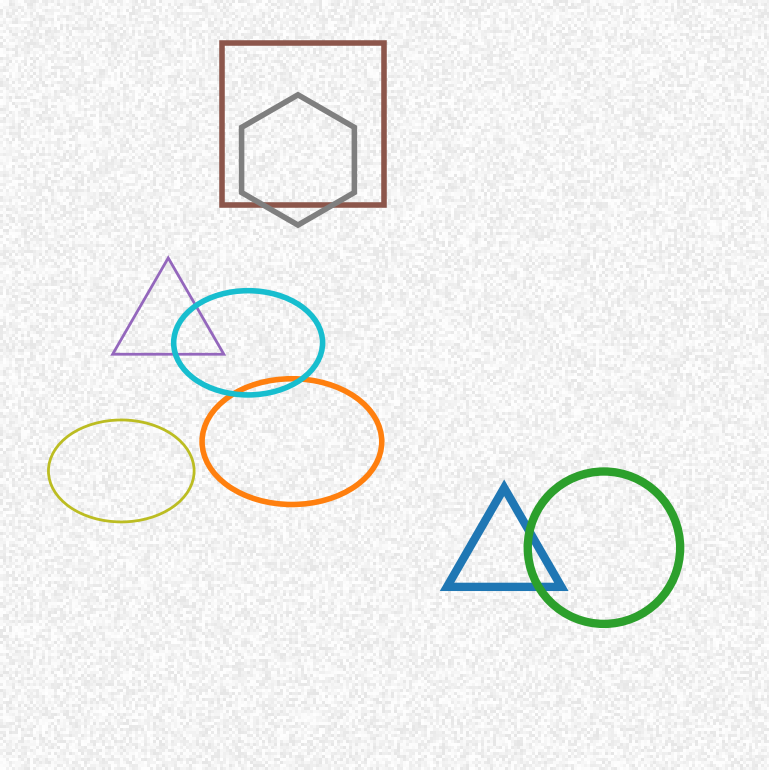[{"shape": "triangle", "thickness": 3, "radius": 0.43, "center": [0.655, 0.281]}, {"shape": "oval", "thickness": 2, "radius": 0.58, "center": [0.379, 0.426]}, {"shape": "circle", "thickness": 3, "radius": 0.49, "center": [0.784, 0.289]}, {"shape": "triangle", "thickness": 1, "radius": 0.42, "center": [0.218, 0.582]}, {"shape": "square", "thickness": 2, "radius": 0.53, "center": [0.393, 0.839]}, {"shape": "hexagon", "thickness": 2, "radius": 0.42, "center": [0.387, 0.792]}, {"shape": "oval", "thickness": 1, "radius": 0.47, "center": [0.158, 0.388]}, {"shape": "oval", "thickness": 2, "radius": 0.48, "center": [0.322, 0.555]}]